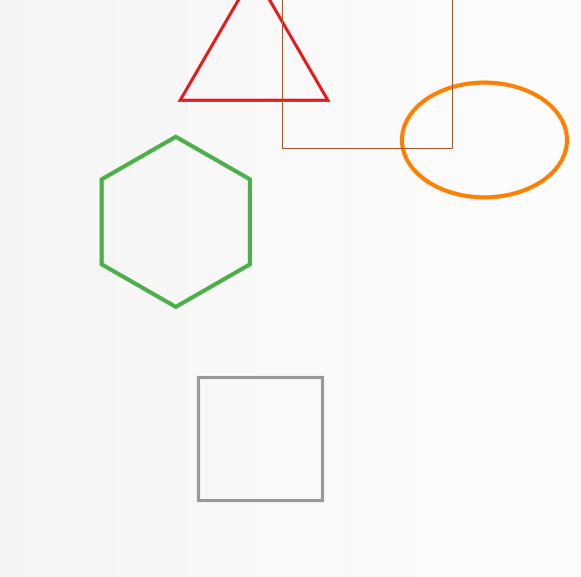[{"shape": "triangle", "thickness": 1.5, "radius": 0.73, "center": [0.437, 0.899]}, {"shape": "hexagon", "thickness": 2, "radius": 0.74, "center": [0.302, 0.615]}, {"shape": "oval", "thickness": 2, "radius": 0.71, "center": [0.834, 0.757]}, {"shape": "square", "thickness": 0.5, "radius": 0.73, "center": [0.631, 0.89]}, {"shape": "square", "thickness": 1.5, "radius": 0.53, "center": [0.447, 0.241]}]